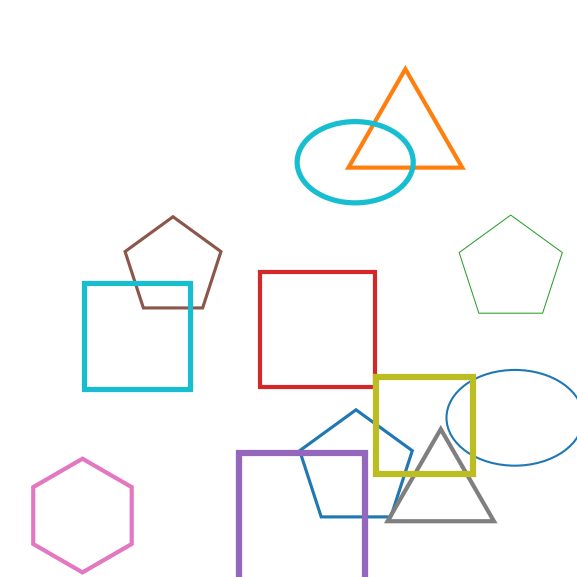[{"shape": "oval", "thickness": 1, "radius": 0.59, "center": [0.892, 0.276]}, {"shape": "pentagon", "thickness": 1.5, "radius": 0.51, "center": [0.616, 0.187]}, {"shape": "triangle", "thickness": 2, "radius": 0.57, "center": [0.702, 0.766]}, {"shape": "pentagon", "thickness": 0.5, "radius": 0.47, "center": [0.884, 0.533]}, {"shape": "square", "thickness": 2, "radius": 0.5, "center": [0.55, 0.428]}, {"shape": "square", "thickness": 3, "radius": 0.54, "center": [0.523, 0.107]}, {"shape": "pentagon", "thickness": 1.5, "radius": 0.44, "center": [0.3, 0.537]}, {"shape": "hexagon", "thickness": 2, "radius": 0.49, "center": [0.143, 0.106]}, {"shape": "triangle", "thickness": 2, "radius": 0.53, "center": [0.763, 0.15]}, {"shape": "square", "thickness": 3, "radius": 0.42, "center": [0.735, 0.262]}, {"shape": "square", "thickness": 2.5, "radius": 0.46, "center": [0.238, 0.418]}, {"shape": "oval", "thickness": 2.5, "radius": 0.5, "center": [0.615, 0.718]}]